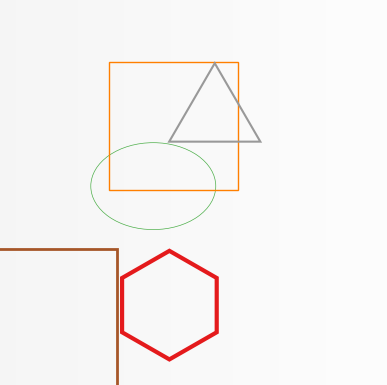[{"shape": "hexagon", "thickness": 3, "radius": 0.7, "center": [0.437, 0.207]}, {"shape": "oval", "thickness": 0.5, "radius": 0.81, "center": [0.396, 0.517]}, {"shape": "square", "thickness": 1, "radius": 0.83, "center": [0.448, 0.674]}, {"shape": "square", "thickness": 2, "radius": 1.0, "center": [0.102, 0.153]}, {"shape": "triangle", "thickness": 1.5, "radius": 0.68, "center": [0.554, 0.7]}]